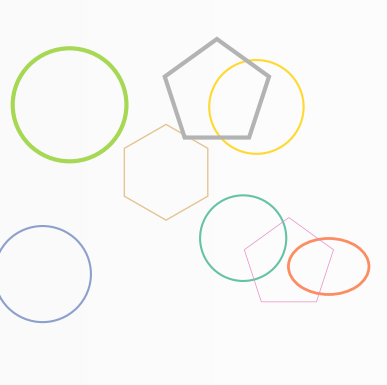[{"shape": "circle", "thickness": 1.5, "radius": 0.56, "center": [0.628, 0.381]}, {"shape": "oval", "thickness": 2, "radius": 0.52, "center": [0.848, 0.308]}, {"shape": "circle", "thickness": 1.5, "radius": 0.62, "center": [0.11, 0.288]}, {"shape": "pentagon", "thickness": 0.5, "radius": 0.61, "center": [0.746, 0.314]}, {"shape": "circle", "thickness": 3, "radius": 0.73, "center": [0.18, 0.728]}, {"shape": "circle", "thickness": 1.5, "radius": 0.61, "center": [0.662, 0.722]}, {"shape": "hexagon", "thickness": 1, "radius": 0.62, "center": [0.429, 0.553]}, {"shape": "pentagon", "thickness": 3, "radius": 0.71, "center": [0.56, 0.757]}]